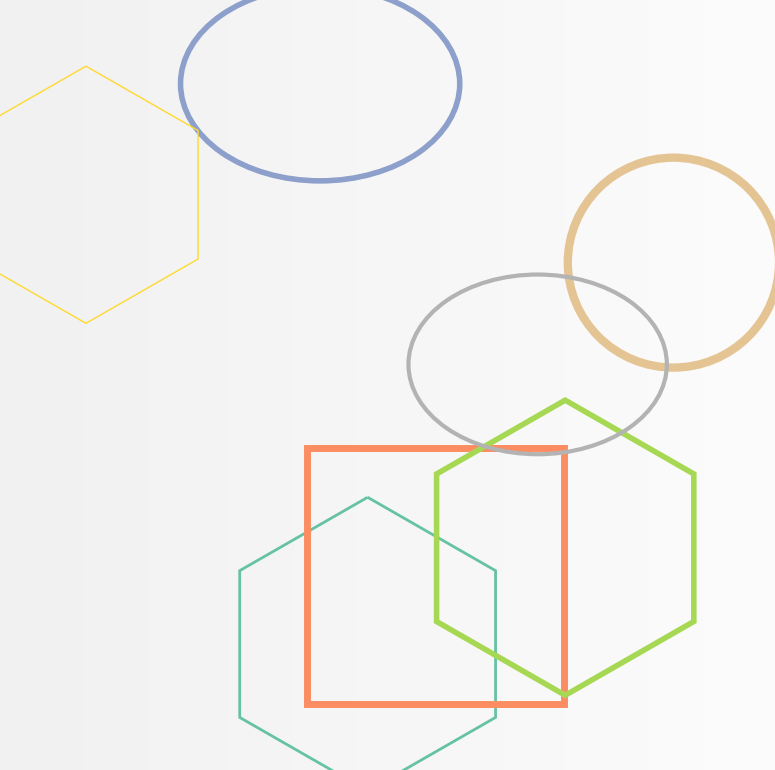[{"shape": "hexagon", "thickness": 1, "radius": 0.95, "center": [0.474, 0.164]}, {"shape": "square", "thickness": 2.5, "radius": 0.83, "center": [0.562, 0.252]}, {"shape": "oval", "thickness": 2, "radius": 0.9, "center": [0.413, 0.891]}, {"shape": "hexagon", "thickness": 2, "radius": 0.96, "center": [0.729, 0.289]}, {"shape": "hexagon", "thickness": 0.5, "radius": 0.83, "center": [0.111, 0.747]}, {"shape": "circle", "thickness": 3, "radius": 0.68, "center": [0.869, 0.659]}, {"shape": "oval", "thickness": 1.5, "radius": 0.83, "center": [0.694, 0.527]}]